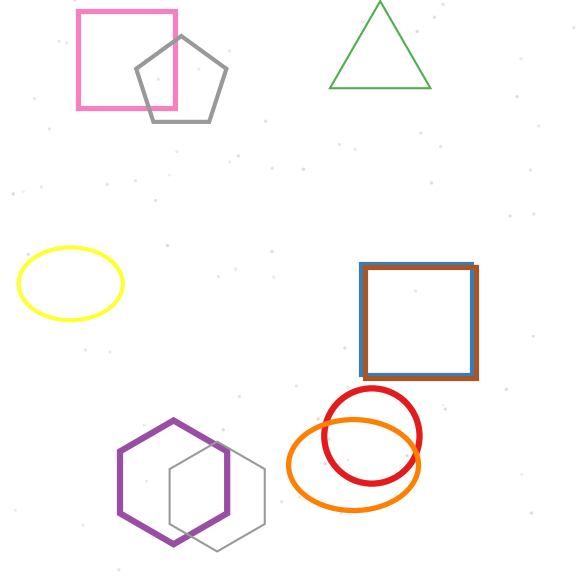[{"shape": "circle", "thickness": 3, "radius": 0.41, "center": [0.644, 0.244]}, {"shape": "square", "thickness": 2, "radius": 0.48, "center": [0.722, 0.447]}, {"shape": "triangle", "thickness": 1, "radius": 0.5, "center": [0.658, 0.897]}, {"shape": "hexagon", "thickness": 3, "radius": 0.54, "center": [0.301, 0.164]}, {"shape": "oval", "thickness": 2.5, "radius": 0.56, "center": [0.612, 0.194]}, {"shape": "oval", "thickness": 2, "radius": 0.45, "center": [0.122, 0.508]}, {"shape": "square", "thickness": 2.5, "radius": 0.48, "center": [0.728, 0.441]}, {"shape": "square", "thickness": 2.5, "radius": 0.42, "center": [0.219, 0.896]}, {"shape": "pentagon", "thickness": 2, "radius": 0.41, "center": [0.314, 0.855]}, {"shape": "hexagon", "thickness": 1, "radius": 0.48, "center": [0.376, 0.139]}]